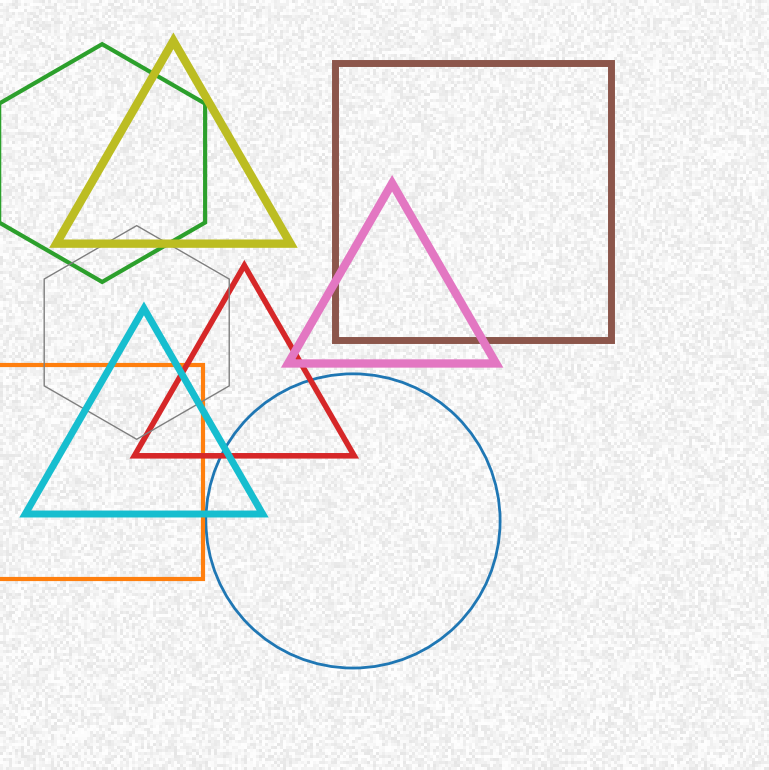[{"shape": "circle", "thickness": 1, "radius": 0.96, "center": [0.458, 0.323]}, {"shape": "square", "thickness": 1.5, "radius": 0.7, "center": [0.125, 0.387]}, {"shape": "hexagon", "thickness": 1.5, "radius": 0.77, "center": [0.133, 0.788]}, {"shape": "triangle", "thickness": 2, "radius": 0.82, "center": [0.317, 0.49]}, {"shape": "square", "thickness": 2.5, "radius": 0.9, "center": [0.614, 0.738]}, {"shape": "triangle", "thickness": 3, "radius": 0.78, "center": [0.509, 0.606]}, {"shape": "hexagon", "thickness": 0.5, "radius": 0.69, "center": [0.178, 0.568]}, {"shape": "triangle", "thickness": 3, "radius": 0.88, "center": [0.225, 0.771]}, {"shape": "triangle", "thickness": 2.5, "radius": 0.89, "center": [0.187, 0.421]}]